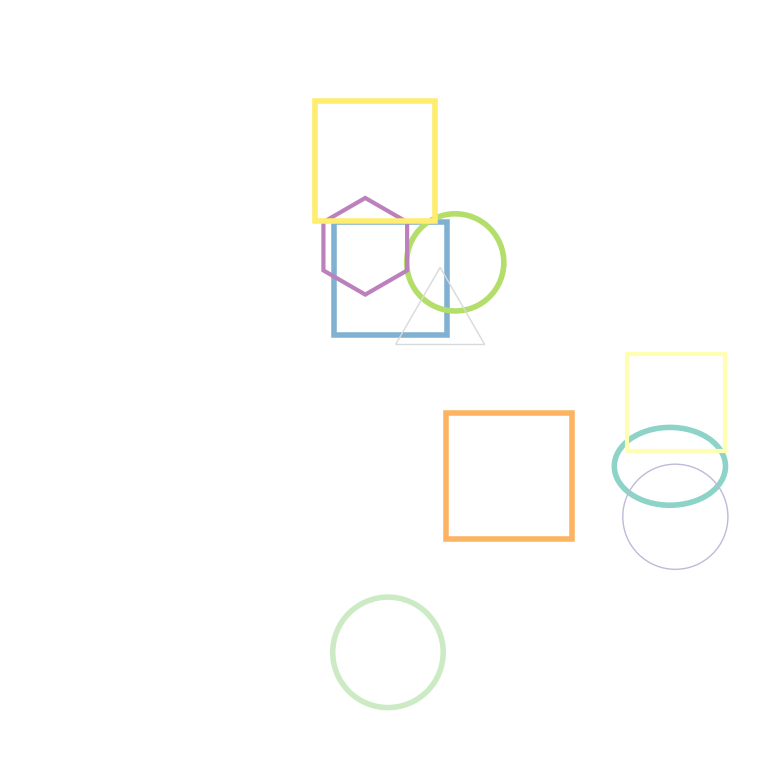[{"shape": "oval", "thickness": 2, "radius": 0.36, "center": [0.87, 0.394]}, {"shape": "square", "thickness": 1.5, "radius": 0.32, "center": [0.878, 0.477]}, {"shape": "circle", "thickness": 0.5, "radius": 0.34, "center": [0.877, 0.329]}, {"shape": "square", "thickness": 2, "radius": 0.37, "center": [0.507, 0.638]}, {"shape": "square", "thickness": 2, "radius": 0.41, "center": [0.661, 0.382]}, {"shape": "circle", "thickness": 2, "radius": 0.32, "center": [0.591, 0.659]}, {"shape": "triangle", "thickness": 0.5, "radius": 0.33, "center": [0.572, 0.586]}, {"shape": "hexagon", "thickness": 1.5, "radius": 0.31, "center": [0.474, 0.68]}, {"shape": "circle", "thickness": 2, "radius": 0.36, "center": [0.504, 0.153]}, {"shape": "square", "thickness": 2, "radius": 0.39, "center": [0.488, 0.791]}]